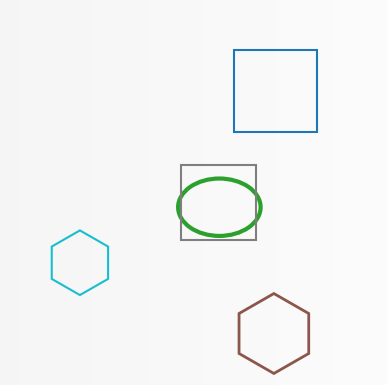[{"shape": "square", "thickness": 1.5, "radius": 0.53, "center": [0.711, 0.763]}, {"shape": "oval", "thickness": 3, "radius": 0.53, "center": [0.566, 0.462]}, {"shape": "hexagon", "thickness": 2, "radius": 0.52, "center": [0.707, 0.134]}, {"shape": "square", "thickness": 1.5, "radius": 0.48, "center": [0.563, 0.474]}, {"shape": "hexagon", "thickness": 1.5, "radius": 0.42, "center": [0.206, 0.318]}]